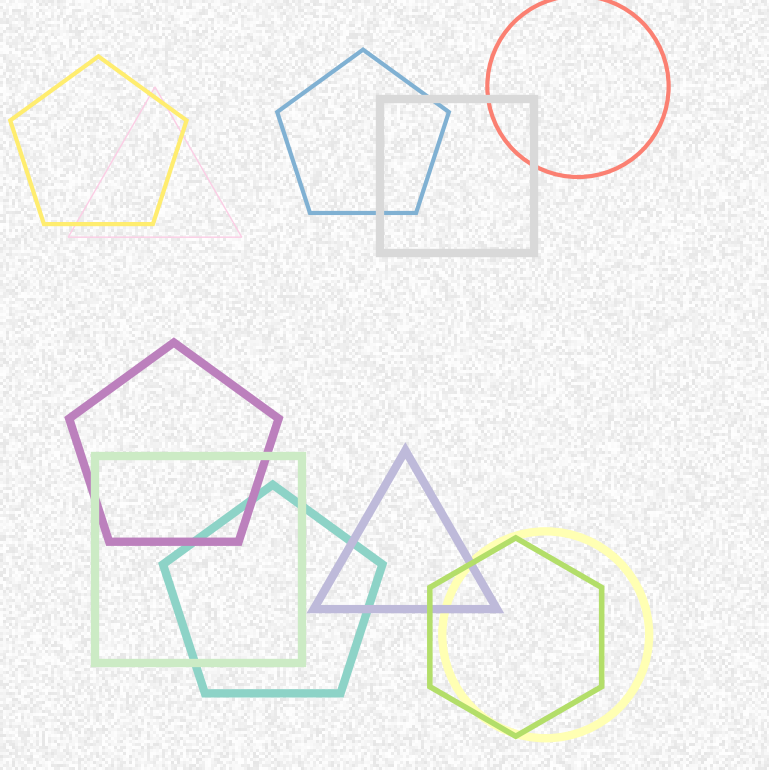[{"shape": "pentagon", "thickness": 3, "radius": 0.75, "center": [0.354, 0.221]}, {"shape": "circle", "thickness": 3, "radius": 0.67, "center": [0.709, 0.176]}, {"shape": "triangle", "thickness": 3, "radius": 0.69, "center": [0.526, 0.278]}, {"shape": "circle", "thickness": 1.5, "radius": 0.59, "center": [0.751, 0.888]}, {"shape": "pentagon", "thickness": 1.5, "radius": 0.59, "center": [0.471, 0.818]}, {"shape": "hexagon", "thickness": 2, "radius": 0.64, "center": [0.67, 0.173]}, {"shape": "triangle", "thickness": 0.5, "radius": 0.65, "center": [0.201, 0.757]}, {"shape": "square", "thickness": 3, "radius": 0.5, "center": [0.594, 0.771]}, {"shape": "pentagon", "thickness": 3, "radius": 0.72, "center": [0.226, 0.412]}, {"shape": "square", "thickness": 3, "radius": 0.67, "center": [0.258, 0.273]}, {"shape": "pentagon", "thickness": 1.5, "radius": 0.6, "center": [0.128, 0.806]}]